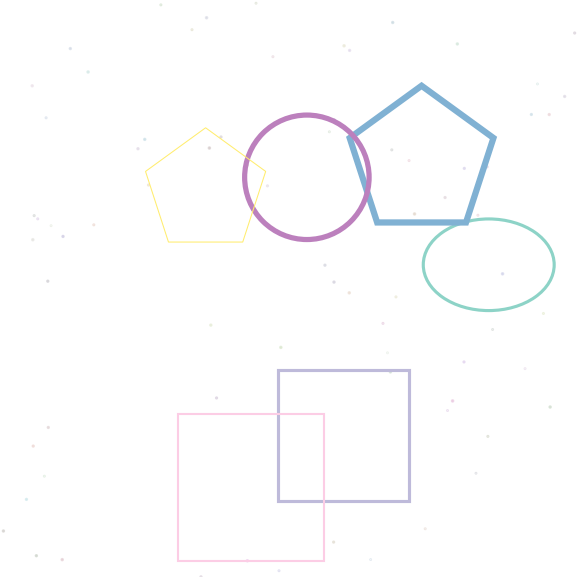[{"shape": "oval", "thickness": 1.5, "radius": 0.57, "center": [0.846, 0.541]}, {"shape": "square", "thickness": 1.5, "radius": 0.57, "center": [0.595, 0.245]}, {"shape": "pentagon", "thickness": 3, "radius": 0.65, "center": [0.73, 0.72]}, {"shape": "square", "thickness": 1, "radius": 0.63, "center": [0.435, 0.155]}, {"shape": "circle", "thickness": 2.5, "radius": 0.54, "center": [0.531, 0.692]}, {"shape": "pentagon", "thickness": 0.5, "radius": 0.55, "center": [0.356, 0.668]}]